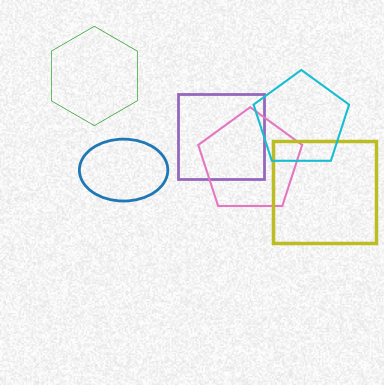[{"shape": "oval", "thickness": 2, "radius": 0.57, "center": [0.321, 0.558]}, {"shape": "hexagon", "thickness": 0.5, "radius": 0.64, "center": [0.245, 0.803]}, {"shape": "square", "thickness": 2, "radius": 0.56, "center": [0.574, 0.646]}, {"shape": "pentagon", "thickness": 1.5, "radius": 0.71, "center": [0.65, 0.58]}, {"shape": "square", "thickness": 2.5, "radius": 0.67, "center": [0.844, 0.501]}, {"shape": "pentagon", "thickness": 1.5, "radius": 0.65, "center": [0.783, 0.688]}]